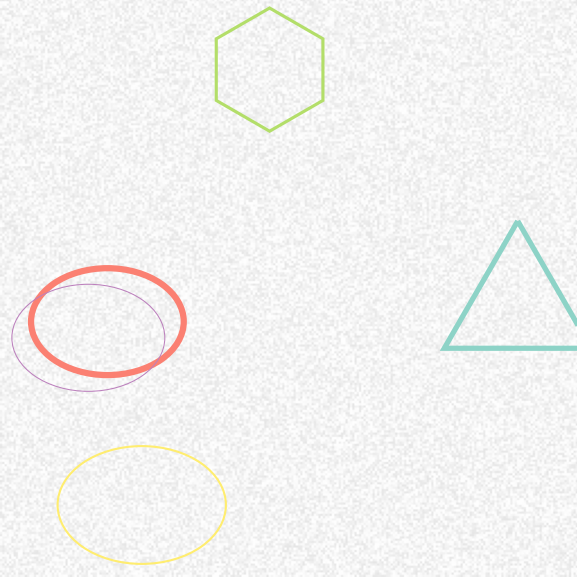[{"shape": "triangle", "thickness": 2.5, "radius": 0.73, "center": [0.897, 0.47]}, {"shape": "oval", "thickness": 3, "radius": 0.66, "center": [0.186, 0.442]}, {"shape": "hexagon", "thickness": 1.5, "radius": 0.53, "center": [0.467, 0.879]}, {"shape": "oval", "thickness": 0.5, "radius": 0.66, "center": [0.153, 0.414]}, {"shape": "oval", "thickness": 1, "radius": 0.73, "center": [0.245, 0.125]}]